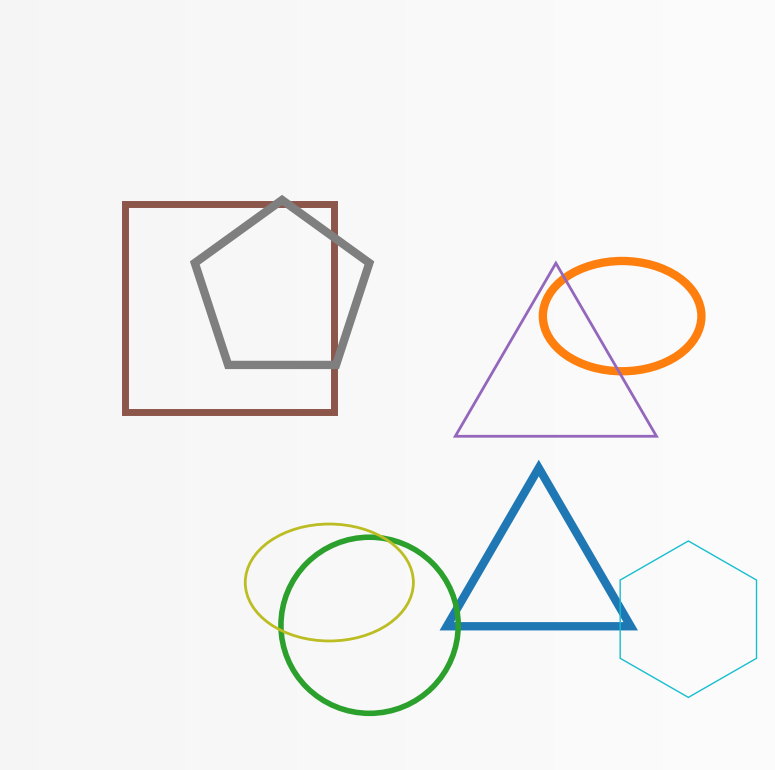[{"shape": "triangle", "thickness": 3, "radius": 0.69, "center": [0.695, 0.255]}, {"shape": "oval", "thickness": 3, "radius": 0.51, "center": [0.803, 0.589]}, {"shape": "circle", "thickness": 2, "radius": 0.57, "center": [0.477, 0.188]}, {"shape": "triangle", "thickness": 1, "radius": 0.75, "center": [0.717, 0.508]}, {"shape": "square", "thickness": 2.5, "radius": 0.67, "center": [0.296, 0.6]}, {"shape": "pentagon", "thickness": 3, "radius": 0.59, "center": [0.364, 0.622]}, {"shape": "oval", "thickness": 1, "radius": 0.54, "center": [0.425, 0.244]}, {"shape": "hexagon", "thickness": 0.5, "radius": 0.51, "center": [0.888, 0.196]}]